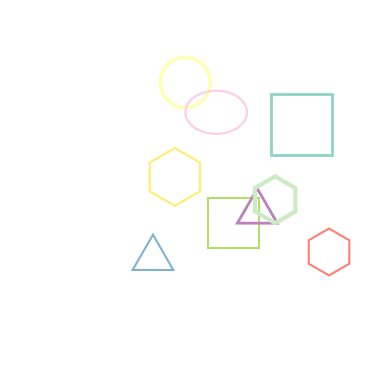[{"shape": "square", "thickness": 2, "radius": 0.4, "center": [0.783, 0.677]}, {"shape": "circle", "thickness": 2.5, "radius": 0.33, "center": [0.481, 0.786]}, {"shape": "hexagon", "thickness": 1.5, "radius": 0.3, "center": [0.855, 0.345]}, {"shape": "triangle", "thickness": 1.5, "radius": 0.31, "center": [0.397, 0.329]}, {"shape": "square", "thickness": 1.5, "radius": 0.33, "center": [0.607, 0.421]}, {"shape": "oval", "thickness": 1.5, "radius": 0.4, "center": [0.561, 0.708]}, {"shape": "triangle", "thickness": 2, "radius": 0.3, "center": [0.668, 0.45]}, {"shape": "hexagon", "thickness": 3, "radius": 0.3, "center": [0.715, 0.481]}, {"shape": "hexagon", "thickness": 1.5, "radius": 0.38, "center": [0.454, 0.54]}]